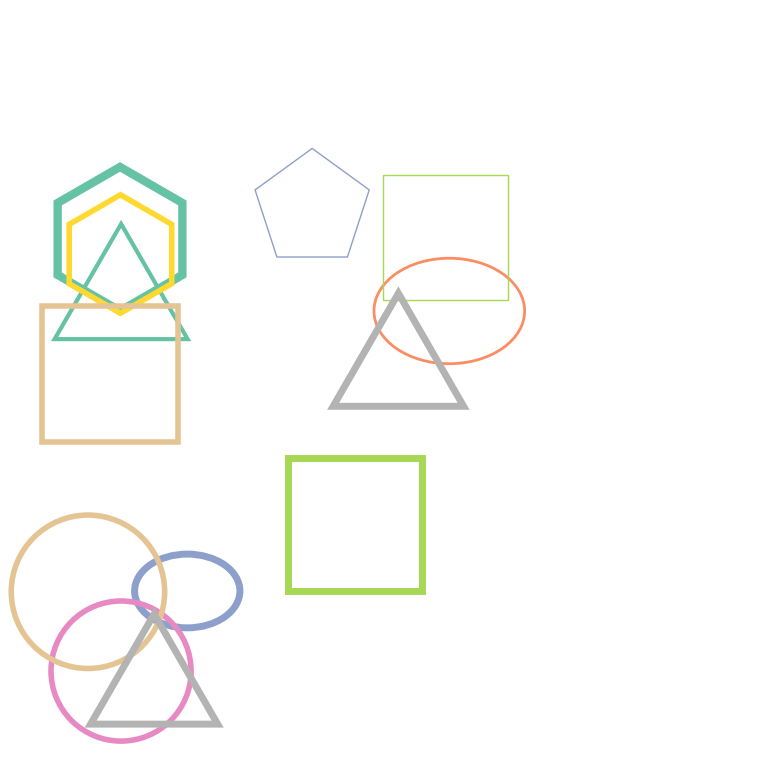[{"shape": "hexagon", "thickness": 3, "radius": 0.47, "center": [0.156, 0.69]}, {"shape": "triangle", "thickness": 1.5, "radius": 0.5, "center": [0.157, 0.609]}, {"shape": "oval", "thickness": 1, "radius": 0.49, "center": [0.584, 0.596]}, {"shape": "pentagon", "thickness": 0.5, "radius": 0.39, "center": [0.405, 0.729]}, {"shape": "oval", "thickness": 2.5, "radius": 0.34, "center": [0.243, 0.233]}, {"shape": "circle", "thickness": 2, "radius": 0.45, "center": [0.157, 0.129]}, {"shape": "square", "thickness": 2.5, "radius": 0.43, "center": [0.461, 0.319]}, {"shape": "square", "thickness": 0.5, "radius": 0.41, "center": [0.578, 0.692]}, {"shape": "hexagon", "thickness": 2, "radius": 0.38, "center": [0.156, 0.67]}, {"shape": "circle", "thickness": 2, "radius": 0.5, "center": [0.114, 0.231]}, {"shape": "square", "thickness": 2, "radius": 0.44, "center": [0.143, 0.514]}, {"shape": "triangle", "thickness": 2.5, "radius": 0.48, "center": [0.2, 0.107]}, {"shape": "triangle", "thickness": 2.5, "radius": 0.49, "center": [0.517, 0.521]}]